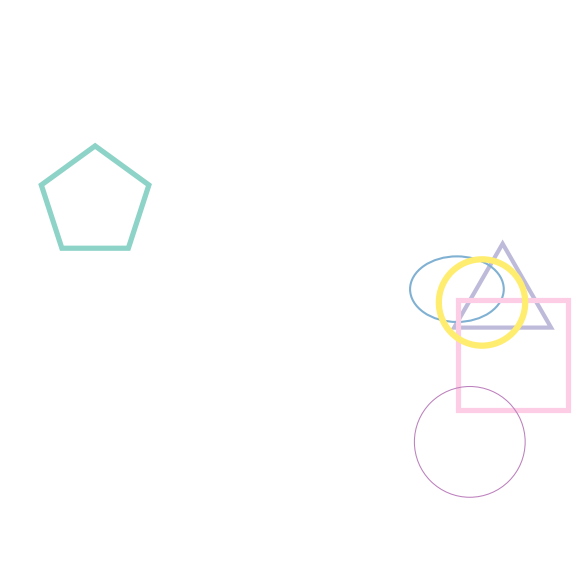[{"shape": "pentagon", "thickness": 2.5, "radius": 0.49, "center": [0.165, 0.649]}, {"shape": "triangle", "thickness": 2, "radius": 0.48, "center": [0.87, 0.48]}, {"shape": "oval", "thickness": 1, "radius": 0.41, "center": [0.791, 0.498]}, {"shape": "square", "thickness": 2.5, "radius": 0.48, "center": [0.889, 0.385]}, {"shape": "circle", "thickness": 0.5, "radius": 0.48, "center": [0.813, 0.234]}, {"shape": "circle", "thickness": 3, "radius": 0.37, "center": [0.835, 0.475]}]